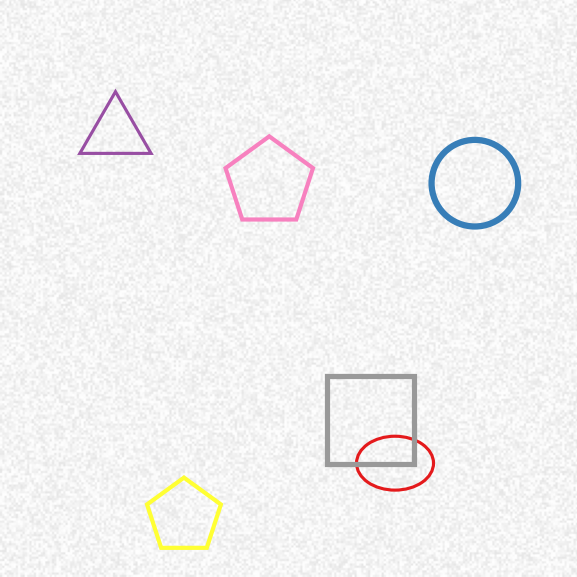[{"shape": "oval", "thickness": 1.5, "radius": 0.33, "center": [0.684, 0.197]}, {"shape": "circle", "thickness": 3, "radius": 0.37, "center": [0.822, 0.682]}, {"shape": "triangle", "thickness": 1.5, "radius": 0.36, "center": [0.2, 0.769]}, {"shape": "pentagon", "thickness": 2, "radius": 0.34, "center": [0.319, 0.105]}, {"shape": "pentagon", "thickness": 2, "radius": 0.4, "center": [0.466, 0.683]}, {"shape": "square", "thickness": 2.5, "radius": 0.38, "center": [0.641, 0.271]}]